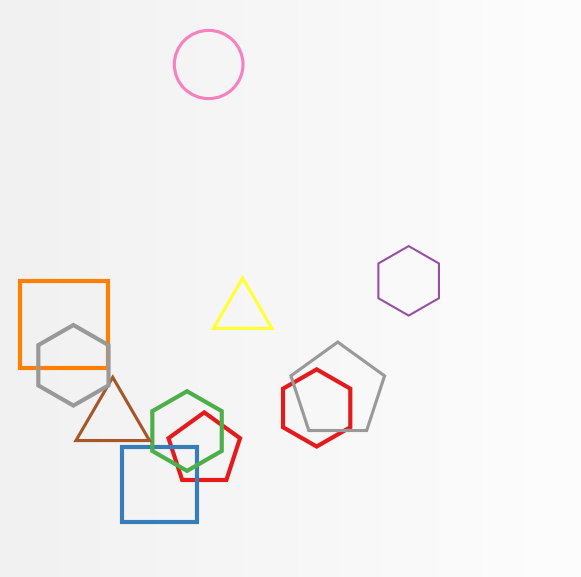[{"shape": "hexagon", "thickness": 2, "radius": 0.33, "center": [0.545, 0.293]}, {"shape": "pentagon", "thickness": 2, "radius": 0.32, "center": [0.351, 0.22]}, {"shape": "square", "thickness": 2, "radius": 0.32, "center": [0.274, 0.16]}, {"shape": "hexagon", "thickness": 2, "radius": 0.34, "center": [0.322, 0.253]}, {"shape": "hexagon", "thickness": 1, "radius": 0.3, "center": [0.703, 0.513]}, {"shape": "square", "thickness": 2, "radius": 0.38, "center": [0.11, 0.437]}, {"shape": "triangle", "thickness": 1.5, "radius": 0.29, "center": [0.418, 0.46]}, {"shape": "triangle", "thickness": 1.5, "radius": 0.37, "center": [0.194, 0.273]}, {"shape": "circle", "thickness": 1.5, "radius": 0.3, "center": [0.359, 0.887]}, {"shape": "hexagon", "thickness": 2, "radius": 0.35, "center": [0.126, 0.367]}, {"shape": "pentagon", "thickness": 1.5, "radius": 0.42, "center": [0.581, 0.322]}]